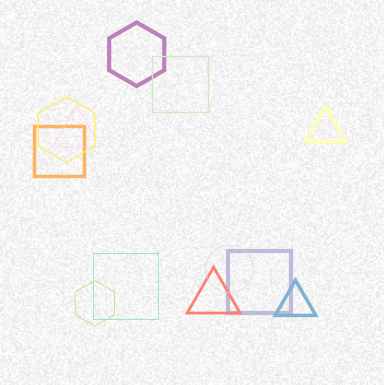[{"shape": "square", "thickness": 0.5, "radius": 0.43, "center": [0.326, 0.257]}, {"shape": "triangle", "thickness": 2.5, "radius": 0.3, "center": [0.846, 0.662]}, {"shape": "square", "thickness": 3, "radius": 0.4, "center": [0.674, 0.267]}, {"shape": "triangle", "thickness": 2, "radius": 0.4, "center": [0.555, 0.227]}, {"shape": "triangle", "thickness": 2.5, "radius": 0.3, "center": [0.767, 0.211]}, {"shape": "square", "thickness": 2.5, "radius": 0.32, "center": [0.154, 0.608]}, {"shape": "hexagon", "thickness": 0.5, "radius": 0.3, "center": [0.247, 0.212]}, {"shape": "triangle", "thickness": 0.5, "radius": 0.36, "center": [0.199, 0.654]}, {"shape": "circle", "thickness": 0.5, "radius": 0.31, "center": [0.596, 0.302]}, {"shape": "hexagon", "thickness": 3, "radius": 0.41, "center": [0.355, 0.859]}, {"shape": "square", "thickness": 1, "radius": 0.36, "center": [0.467, 0.782]}, {"shape": "hexagon", "thickness": 1, "radius": 0.43, "center": [0.173, 0.663]}]